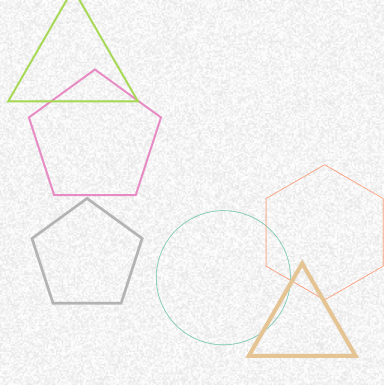[{"shape": "circle", "thickness": 0.5, "radius": 0.87, "center": [0.58, 0.279]}, {"shape": "hexagon", "thickness": 0.5, "radius": 0.88, "center": [0.843, 0.397]}, {"shape": "pentagon", "thickness": 1.5, "radius": 0.9, "center": [0.247, 0.639]}, {"shape": "triangle", "thickness": 1.5, "radius": 0.97, "center": [0.19, 0.834]}, {"shape": "triangle", "thickness": 3, "radius": 0.8, "center": [0.785, 0.156]}, {"shape": "pentagon", "thickness": 2, "radius": 0.75, "center": [0.226, 0.334]}]